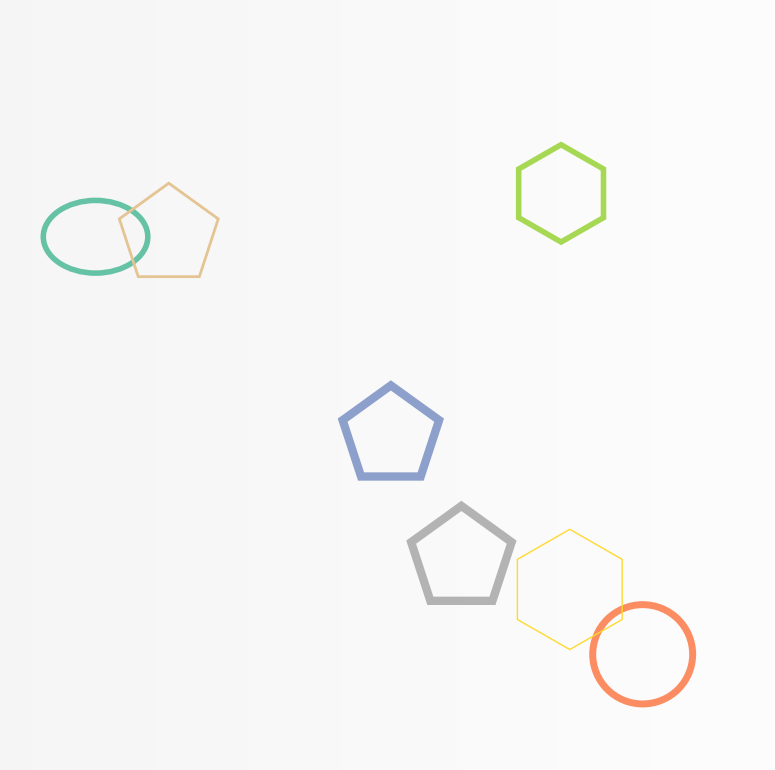[{"shape": "oval", "thickness": 2, "radius": 0.34, "center": [0.123, 0.693]}, {"shape": "circle", "thickness": 2.5, "radius": 0.32, "center": [0.829, 0.15]}, {"shape": "pentagon", "thickness": 3, "radius": 0.33, "center": [0.504, 0.434]}, {"shape": "hexagon", "thickness": 2, "radius": 0.32, "center": [0.724, 0.749]}, {"shape": "hexagon", "thickness": 0.5, "radius": 0.39, "center": [0.735, 0.235]}, {"shape": "pentagon", "thickness": 1, "radius": 0.34, "center": [0.218, 0.695]}, {"shape": "pentagon", "thickness": 3, "radius": 0.34, "center": [0.595, 0.275]}]